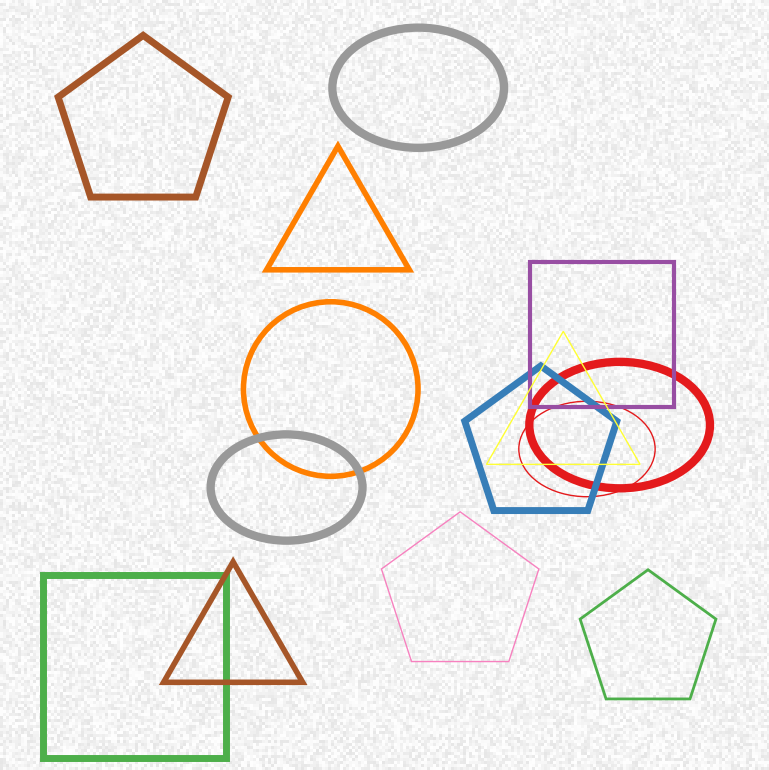[{"shape": "oval", "thickness": 3, "radius": 0.59, "center": [0.805, 0.448]}, {"shape": "oval", "thickness": 0.5, "radius": 0.44, "center": [0.762, 0.417]}, {"shape": "pentagon", "thickness": 2.5, "radius": 0.52, "center": [0.702, 0.421]}, {"shape": "square", "thickness": 2.5, "radius": 0.59, "center": [0.174, 0.135]}, {"shape": "pentagon", "thickness": 1, "radius": 0.46, "center": [0.842, 0.167]}, {"shape": "square", "thickness": 1.5, "radius": 0.47, "center": [0.782, 0.565]}, {"shape": "circle", "thickness": 2, "radius": 0.57, "center": [0.43, 0.495]}, {"shape": "triangle", "thickness": 2, "radius": 0.54, "center": [0.439, 0.703]}, {"shape": "triangle", "thickness": 0.5, "radius": 0.58, "center": [0.732, 0.454]}, {"shape": "pentagon", "thickness": 2.5, "radius": 0.58, "center": [0.186, 0.838]}, {"shape": "triangle", "thickness": 2, "radius": 0.52, "center": [0.303, 0.166]}, {"shape": "pentagon", "thickness": 0.5, "radius": 0.54, "center": [0.598, 0.228]}, {"shape": "oval", "thickness": 3, "radius": 0.49, "center": [0.372, 0.367]}, {"shape": "oval", "thickness": 3, "radius": 0.56, "center": [0.543, 0.886]}]